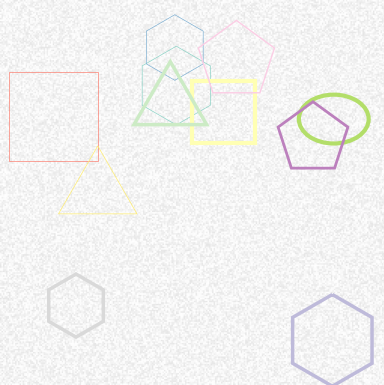[{"shape": "hexagon", "thickness": 0.5, "radius": 0.51, "center": [0.458, 0.778]}, {"shape": "square", "thickness": 3, "radius": 0.4, "center": [0.581, 0.709]}, {"shape": "hexagon", "thickness": 2.5, "radius": 0.6, "center": [0.863, 0.116]}, {"shape": "square", "thickness": 0.5, "radius": 0.58, "center": [0.138, 0.698]}, {"shape": "hexagon", "thickness": 0.5, "radius": 0.43, "center": [0.454, 0.877]}, {"shape": "oval", "thickness": 3, "radius": 0.45, "center": [0.867, 0.691]}, {"shape": "pentagon", "thickness": 1, "radius": 0.52, "center": [0.614, 0.843]}, {"shape": "hexagon", "thickness": 2.5, "radius": 0.41, "center": [0.197, 0.206]}, {"shape": "pentagon", "thickness": 2, "radius": 0.48, "center": [0.813, 0.64]}, {"shape": "triangle", "thickness": 2.5, "radius": 0.55, "center": [0.442, 0.731]}, {"shape": "triangle", "thickness": 0.5, "radius": 0.59, "center": [0.254, 0.503]}]